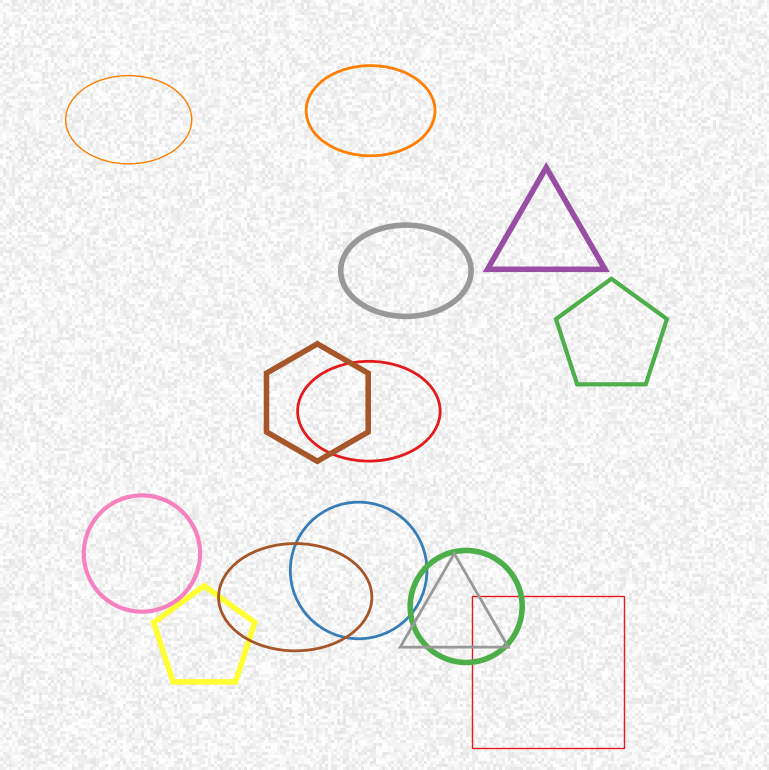[{"shape": "oval", "thickness": 1, "radius": 0.46, "center": [0.479, 0.466]}, {"shape": "square", "thickness": 0.5, "radius": 0.49, "center": [0.711, 0.127]}, {"shape": "circle", "thickness": 1, "radius": 0.44, "center": [0.466, 0.259]}, {"shape": "pentagon", "thickness": 1.5, "radius": 0.38, "center": [0.794, 0.562]}, {"shape": "circle", "thickness": 2, "radius": 0.36, "center": [0.605, 0.212]}, {"shape": "triangle", "thickness": 2, "radius": 0.44, "center": [0.709, 0.694]}, {"shape": "oval", "thickness": 1, "radius": 0.42, "center": [0.481, 0.856]}, {"shape": "oval", "thickness": 0.5, "radius": 0.41, "center": [0.167, 0.845]}, {"shape": "pentagon", "thickness": 2, "radius": 0.34, "center": [0.265, 0.17]}, {"shape": "hexagon", "thickness": 2, "radius": 0.38, "center": [0.412, 0.477]}, {"shape": "oval", "thickness": 1, "radius": 0.5, "center": [0.383, 0.224]}, {"shape": "circle", "thickness": 1.5, "radius": 0.38, "center": [0.184, 0.281]}, {"shape": "triangle", "thickness": 1, "radius": 0.41, "center": [0.59, 0.2]}, {"shape": "oval", "thickness": 2, "radius": 0.42, "center": [0.527, 0.648]}]